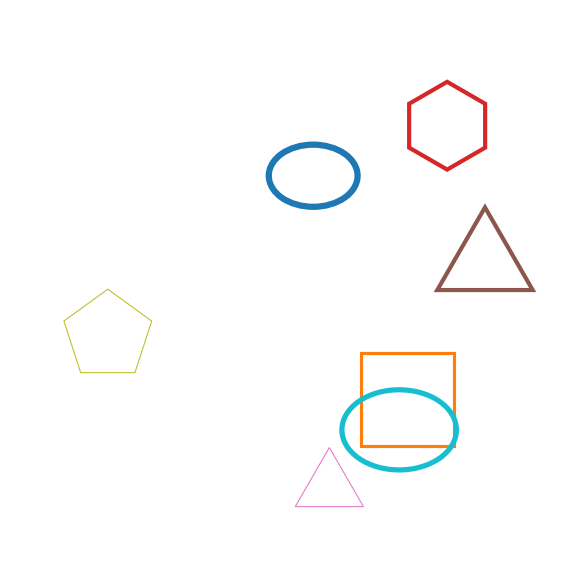[{"shape": "oval", "thickness": 3, "radius": 0.38, "center": [0.542, 0.695]}, {"shape": "square", "thickness": 1.5, "radius": 0.4, "center": [0.705, 0.307]}, {"shape": "hexagon", "thickness": 2, "radius": 0.38, "center": [0.774, 0.781]}, {"shape": "triangle", "thickness": 2, "radius": 0.48, "center": [0.84, 0.545]}, {"shape": "triangle", "thickness": 0.5, "radius": 0.34, "center": [0.57, 0.156]}, {"shape": "pentagon", "thickness": 0.5, "radius": 0.4, "center": [0.187, 0.418]}, {"shape": "oval", "thickness": 2.5, "radius": 0.5, "center": [0.691, 0.255]}]